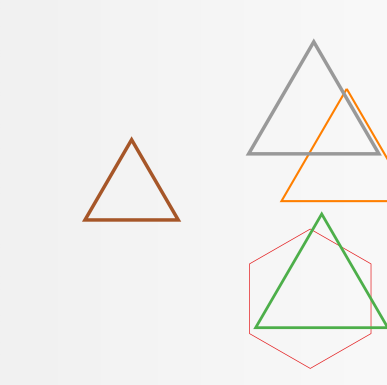[{"shape": "hexagon", "thickness": 0.5, "radius": 0.91, "center": [0.801, 0.224]}, {"shape": "triangle", "thickness": 2, "radius": 0.98, "center": [0.83, 0.247]}, {"shape": "triangle", "thickness": 1.5, "radius": 0.97, "center": [0.895, 0.575]}, {"shape": "triangle", "thickness": 2.5, "radius": 0.69, "center": [0.34, 0.498]}, {"shape": "triangle", "thickness": 2.5, "radius": 0.97, "center": [0.81, 0.697]}]